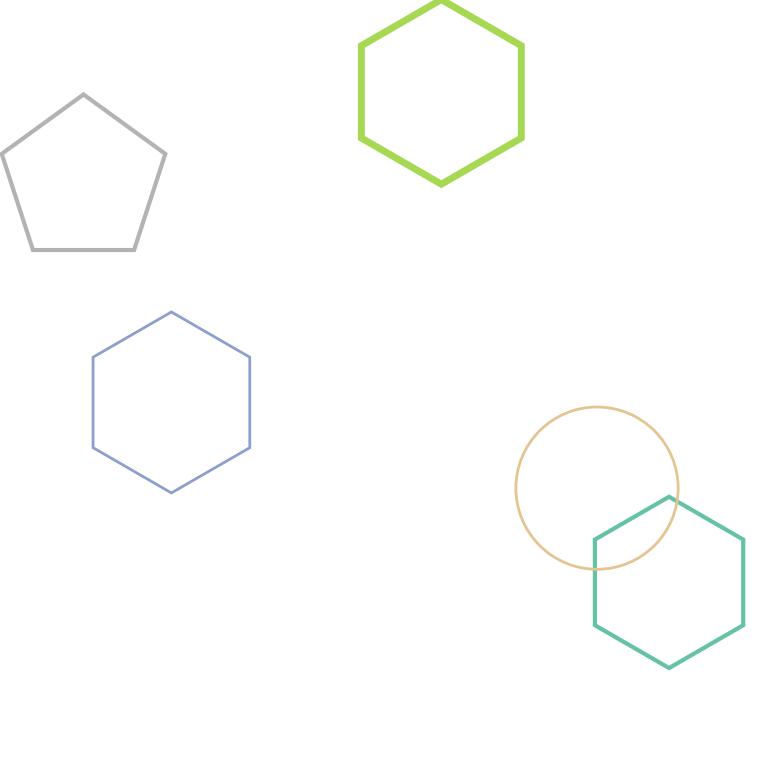[{"shape": "hexagon", "thickness": 1.5, "radius": 0.56, "center": [0.869, 0.244]}, {"shape": "hexagon", "thickness": 1, "radius": 0.59, "center": [0.223, 0.477]}, {"shape": "hexagon", "thickness": 2.5, "radius": 0.6, "center": [0.573, 0.881]}, {"shape": "circle", "thickness": 1, "radius": 0.53, "center": [0.775, 0.366]}, {"shape": "pentagon", "thickness": 1.5, "radius": 0.56, "center": [0.108, 0.766]}]